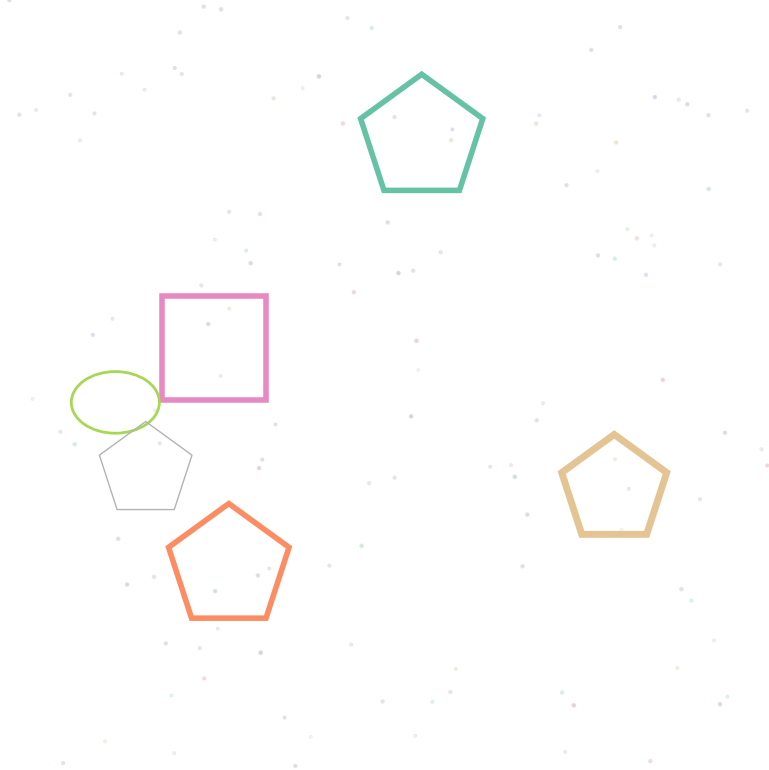[{"shape": "pentagon", "thickness": 2, "radius": 0.42, "center": [0.548, 0.82]}, {"shape": "pentagon", "thickness": 2, "radius": 0.41, "center": [0.297, 0.264]}, {"shape": "square", "thickness": 2, "radius": 0.34, "center": [0.278, 0.548]}, {"shape": "oval", "thickness": 1, "radius": 0.29, "center": [0.15, 0.477]}, {"shape": "pentagon", "thickness": 2.5, "radius": 0.36, "center": [0.798, 0.364]}, {"shape": "pentagon", "thickness": 0.5, "radius": 0.32, "center": [0.189, 0.389]}]